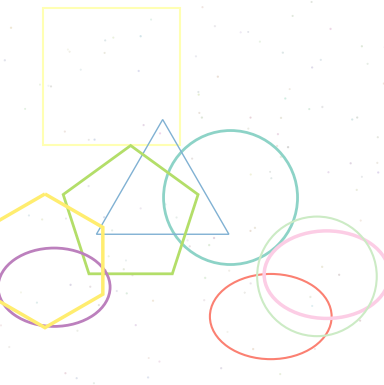[{"shape": "circle", "thickness": 2, "radius": 0.87, "center": [0.599, 0.487]}, {"shape": "square", "thickness": 1.5, "radius": 0.89, "center": [0.29, 0.802]}, {"shape": "oval", "thickness": 1.5, "radius": 0.79, "center": [0.703, 0.178]}, {"shape": "triangle", "thickness": 1, "radius": 0.99, "center": [0.423, 0.491]}, {"shape": "pentagon", "thickness": 2, "radius": 0.92, "center": [0.339, 0.438]}, {"shape": "oval", "thickness": 2.5, "radius": 0.81, "center": [0.849, 0.287]}, {"shape": "oval", "thickness": 2, "radius": 0.73, "center": [0.141, 0.254]}, {"shape": "circle", "thickness": 1.5, "radius": 0.78, "center": [0.823, 0.282]}, {"shape": "hexagon", "thickness": 2.5, "radius": 0.87, "center": [0.117, 0.323]}]